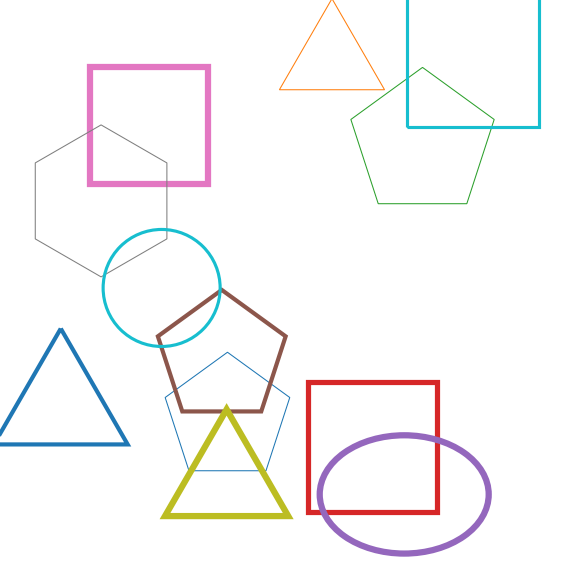[{"shape": "pentagon", "thickness": 0.5, "radius": 0.57, "center": [0.394, 0.276]}, {"shape": "triangle", "thickness": 2, "radius": 0.67, "center": [0.105, 0.296]}, {"shape": "triangle", "thickness": 0.5, "radius": 0.53, "center": [0.575, 0.896]}, {"shape": "pentagon", "thickness": 0.5, "radius": 0.65, "center": [0.732, 0.752]}, {"shape": "square", "thickness": 2.5, "radius": 0.56, "center": [0.645, 0.225]}, {"shape": "oval", "thickness": 3, "radius": 0.73, "center": [0.7, 0.143]}, {"shape": "pentagon", "thickness": 2, "radius": 0.58, "center": [0.384, 0.381]}, {"shape": "square", "thickness": 3, "radius": 0.51, "center": [0.258, 0.782]}, {"shape": "hexagon", "thickness": 0.5, "radius": 0.66, "center": [0.175, 0.651]}, {"shape": "triangle", "thickness": 3, "radius": 0.62, "center": [0.392, 0.167]}, {"shape": "circle", "thickness": 1.5, "radius": 0.51, "center": [0.28, 0.501]}, {"shape": "square", "thickness": 1.5, "radius": 0.57, "center": [0.819, 0.893]}]